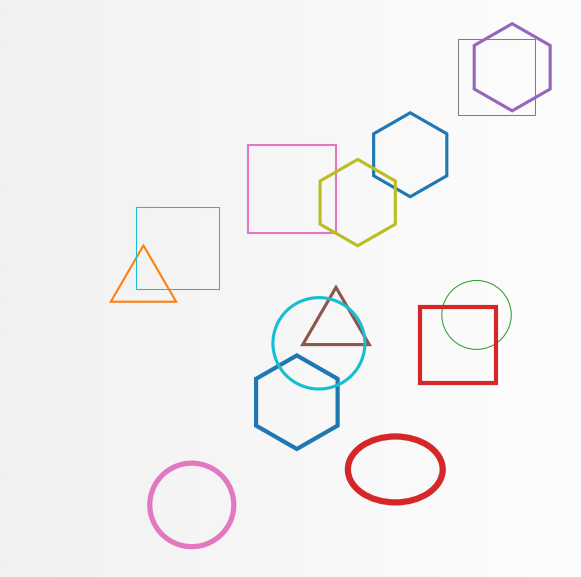[{"shape": "hexagon", "thickness": 2, "radius": 0.4, "center": [0.511, 0.303]}, {"shape": "hexagon", "thickness": 1.5, "radius": 0.36, "center": [0.706, 0.731]}, {"shape": "triangle", "thickness": 1, "radius": 0.32, "center": [0.247, 0.509]}, {"shape": "circle", "thickness": 0.5, "radius": 0.3, "center": [0.82, 0.454]}, {"shape": "square", "thickness": 2, "radius": 0.33, "center": [0.788, 0.402]}, {"shape": "oval", "thickness": 3, "radius": 0.41, "center": [0.68, 0.186]}, {"shape": "hexagon", "thickness": 1.5, "radius": 0.38, "center": [0.881, 0.883]}, {"shape": "triangle", "thickness": 1.5, "radius": 0.33, "center": [0.578, 0.435]}, {"shape": "square", "thickness": 1, "radius": 0.38, "center": [0.502, 0.672]}, {"shape": "circle", "thickness": 2.5, "radius": 0.36, "center": [0.33, 0.125]}, {"shape": "square", "thickness": 0.5, "radius": 0.33, "center": [0.854, 0.865]}, {"shape": "hexagon", "thickness": 1.5, "radius": 0.37, "center": [0.615, 0.648]}, {"shape": "circle", "thickness": 1.5, "radius": 0.4, "center": [0.549, 0.405]}, {"shape": "square", "thickness": 0.5, "radius": 0.36, "center": [0.306, 0.569]}]